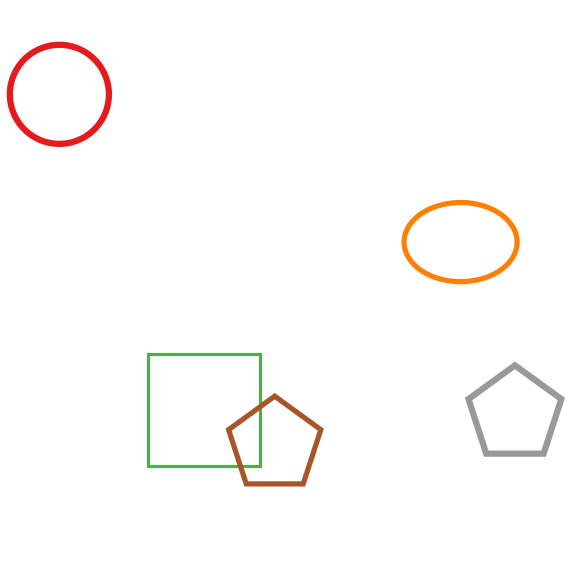[{"shape": "circle", "thickness": 3, "radius": 0.43, "center": [0.103, 0.836]}, {"shape": "square", "thickness": 1.5, "radius": 0.48, "center": [0.354, 0.288]}, {"shape": "oval", "thickness": 2.5, "radius": 0.49, "center": [0.798, 0.58]}, {"shape": "pentagon", "thickness": 2.5, "radius": 0.42, "center": [0.476, 0.229]}, {"shape": "pentagon", "thickness": 3, "radius": 0.42, "center": [0.892, 0.282]}]